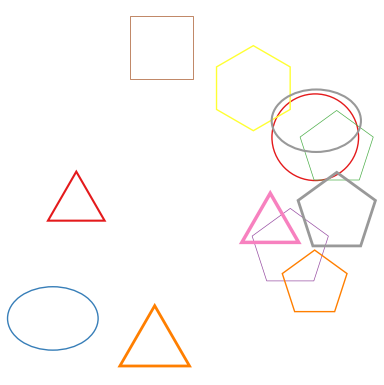[{"shape": "circle", "thickness": 1, "radius": 0.56, "center": [0.819, 0.644]}, {"shape": "triangle", "thickness": 1.5, "radius": 0.42, "center": [0.198, 0.469]}, {"shape": "oval", "thickness": 1, "radius": 0.59, "center": [0.137, 0.173]}, {"shape": "pentagon", "thickness": 0.5, "radius": 0.5, "center": [0.874, 0.613]}, {"shape": "pentagon", "thickness": 0.5, "radius": 0.52, "center": [0.754, 0.355]}, {"shape": "pentagon", "thickness": 1, "radius": 0.44, "center": [0.817, 0.262]}, {"shape": "triangle", "thickness": 2, "radius": 0.52, "center": [0.402, 0.102]}, {"shape": "hexagon", "thickness": 1, "radius": 0.55, "center": [0.658, 0.771]}, {"shape": "square", "thickness": 0.5, "radius": 0.41, "center": [0.42, 0.877]}, {"shape": "triangle", "thickness": 2.5, "radius": 0.43, "center": [0.702, 0.413]}, {"shape": "pentagon", "thickness": 2, "radius": 0.53, "center": [0.875, 0.447]}, {"shape": "oval", "thickness": 1.5, "radius": 0.58, "center": [0.822, 0.686]}]